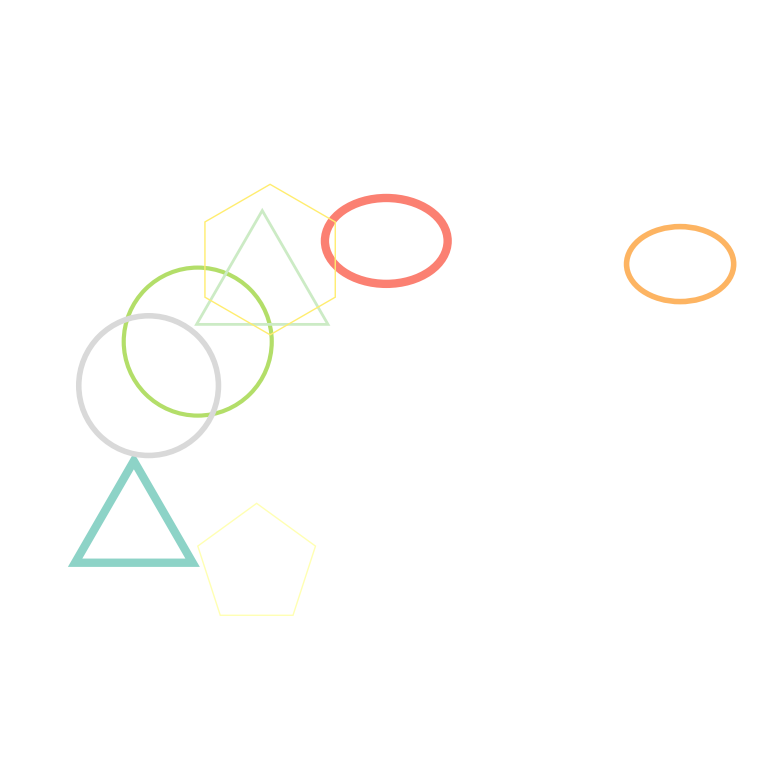[{"shape": "triangle", "thickness": 3, "radius": 0.44, "center": [0.174, 0.313]}, {"shape": "pentagon", "thickness": 0.5, "radius": 0.4, "center": [0.333, 0.266]}, {"shape": "oval", "thickness": 3, "radius": 0.4, "center": [0.502, 0.687]}, {"shape": "oval", "thickness": 2, "radius": 0.35, "center": [0.883, 0.657]}, {"shape": "circle", "thickness": 1.5, "radius": 0.48, "center": [0.257, 0.556]}, {"shape": "circle", "thickness": 2, "radius": 0.45, "center": [0.193, 0.499]}, {"shape": "triangle", "thickness": 1, "radius": 0.49, "center": [0.341, 0.628]}, {"shape": "hexagon", "thickness": 0.5, "radius": 0.49, "center": [0.351, 0.663]}]